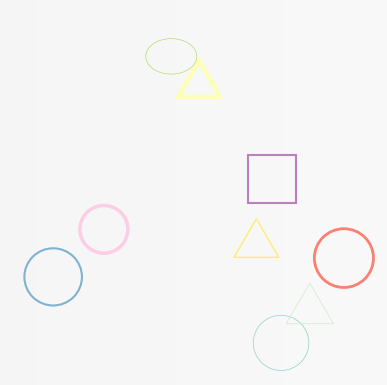[{"shape": "circle", "thickness": 0.5, "radius": 0.36, "center": [0.725, 0.109]}, {"shape": "triangle", "thickness": 3, "radius": 0.31, "center": [0.514, 0.78]}, {"shape": "circle", "thickness": 2, "radius": 0.38, "center": [0.888, 0.33]}, {"shape": "circle", "thickness": 1.5, "radius": 0.37, "center": [0.137, 0.281]}, {"shape": "oval", "thickness": 0.5, "radius": 0.33, "center": [0.442, 0.854]}, {"shape": "circle", "thickness": 2.5, "radius": 0.31, "center": [0.268, 0.404]}, {"shape": "square", "thickness": 1.5, "radius": 0.31, "center": [0.701, 0.535]}, {"shape": "triangle", "thickness": 0.5, "radius": 0.35, "center": [0.799, 0.194]}, {"shape": "triangle", "thickness": 1, "radius": 0.33, "center": [0.662, 0.365]}]